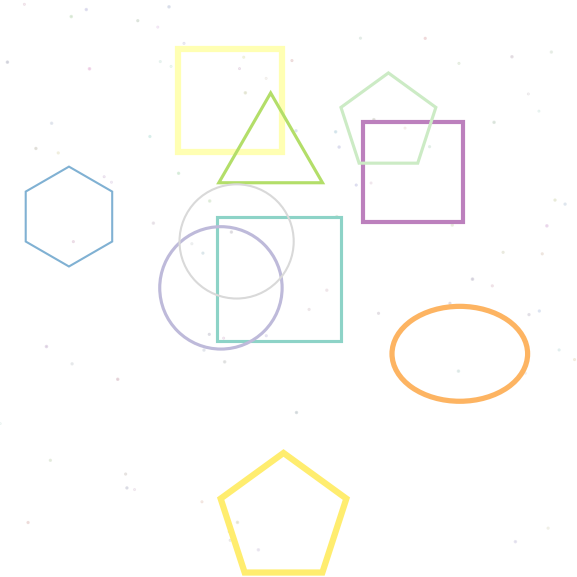[{"shape": "square", "thickness": 1.5, "radius": 0.54, "center": [0.482, 0.515]}, {"shape": "square", "thickness": 3, "radius": 0.45, "center": [0.399, 0.825]}, {"shape": "circle", "thickness": 1.5, "radius": 0.53, "center": [0.383, 0.501]}, {"shape": "hexagon", "thickness": 1, "radius": 0.43, "center": [0.119, 0.624]}, {"shape": "oval", "thickness": 2.5, "radius": 0.59, "center": [0.796, 0.386]}, {"shape": "triangle", "thickness": 1.5, "radius": 0.52, "center": [0.469, 0.735]}, {"shape": "circle", "thickness": 1, "radius": 0.49, "center": [0.41, 0.581]}, {"shape": "square", "thickness": 2, "radius": 0.43, "center": [0.715, 0.701]}, {"shape": "pentagon", "thickness": 1.5, "radius": 0.43, "center": [0.673, 0.786]}, {"shape": "pentagon", "thickness": 3, "radius": 0.57, "center": [0.491, 0.1]}]